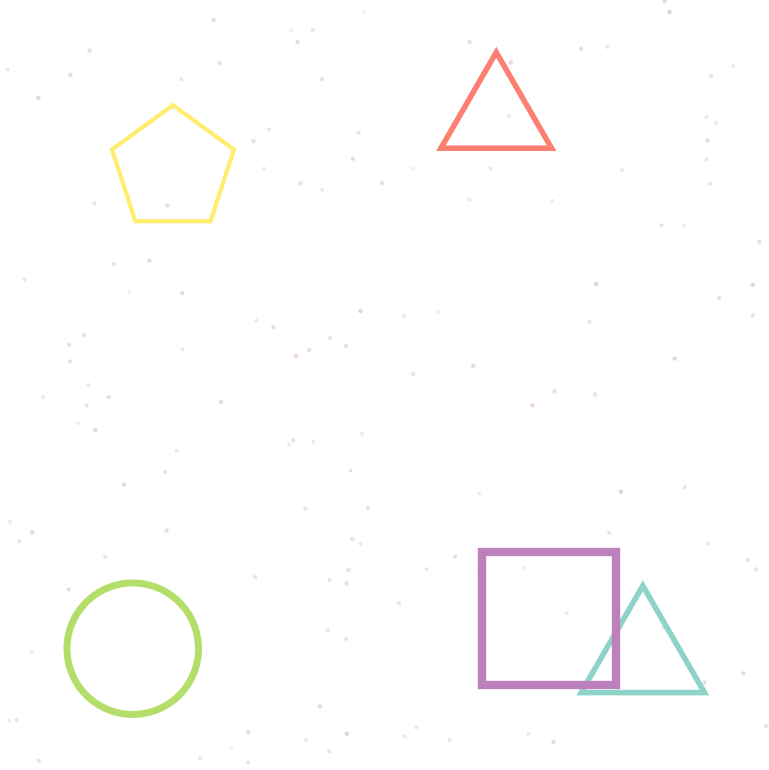[{"shape": "triangle", "thickness": 2, "radius": 0.46, "center": [0.835, 0.147]}, {"shape": "triangle", "thickness": 2, "radius": 0.41, "center": [0.644, 0.849]}, {"shape": "circle", "thickness": 2.5, "radius": 0.43, "center": [0.172, 0.158]}, {"shape": "square", "thickness": 3, "radius": 0.43, "center": [0.713, 0.197]}, {"shape": "pentagon", "thickness": 1.5, "radius": 0.42, "center": [0.225, 0.78]}]